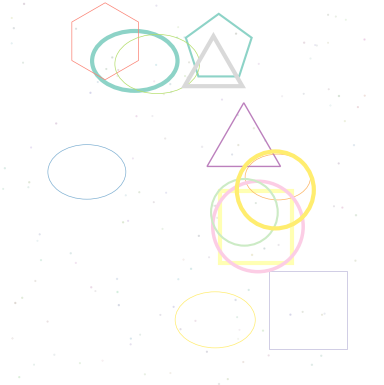[{"shape": "pentagon", "thickness": 1.5, "radius": 0.45, "center": [0.568, 0.874]}, {"shape": "oval", "thickness": 3, "radius": 0.55, "center": [0.35, 0.842]}, {"shape": "square", "thickness": 3, "radius": 0.47, "center": [0.665, 0.41]}, {"shape": "square", "thickness": 0.5, "radius": 0.51, "center": [0.8, 0.195]}, {"shape": "hexagon", "thickness": 0.5, "radius": 0.5, "center": [0.273, 0.893]}, {"shape": "oval", "thickness": 0.5, "radius": 0.51, "center": [0.226, 0.553]}, {"shape": "oval", "thickness": 0.5, "radius": 0.42, "center": [0.722, 0.54]}, {"shape": "oval", "thickness": 0.5, "radius": 0.55, "center": [0.408, 0.834]}, {"shape": "circle", "thickness": 2.5, "radius": 0.59, "center": [0.67, 0.412]}, {"shape": "triangle", "thickness": 3, "radius": 0.43, "center": [0.554, 0.82]}, {"shape": "triangle", "thickness": 1, "radius": 0.55, "center": [0.633, 0.623]}, {"shape": "circle", "thickness": 1.5, "radius": 0.43, "center": [0.635, 0.449]}, {"shape": "circle", "thickness": 3, "radius": 0.5, "center": [0.715, 0.507]}, {"shape": "oval", "thickness": 0.5, "radius": 0.52, "center": [0.559, 0.169]}]